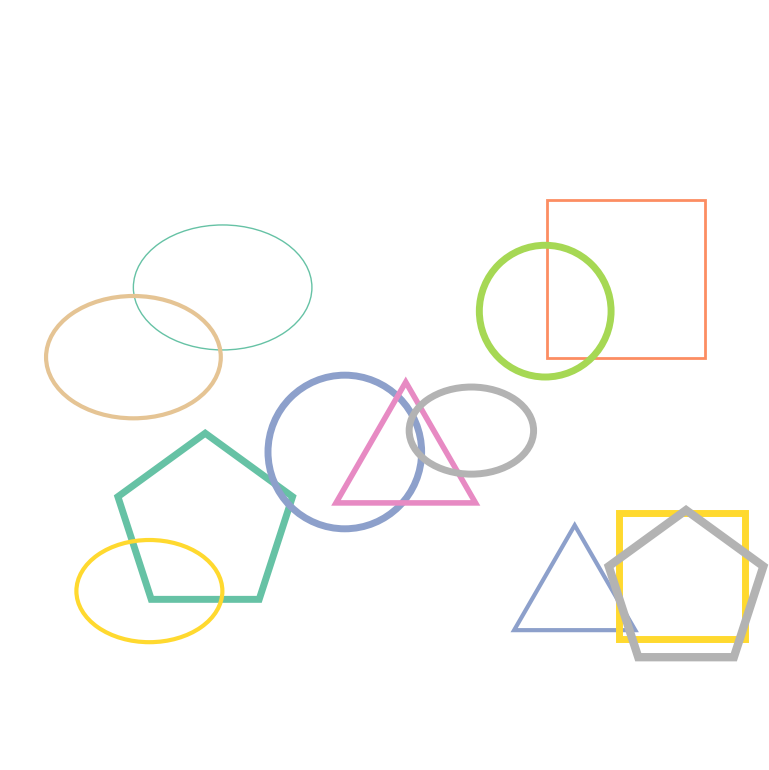[{"shape": "oval", "thickness": 0.5, "radius": 0.58, "center": [0.289, 0.627]}, {"shape": "pentagon", "thickness": 2.5, "radius": 0.6, "center": [0.267, 0.318]}, {"shape": "square", "thickness": 1, "radius": 0.51, "center": [0.813, 0.638]}, {"shape": "triangle", "thickness": 1.5, "radius": 0.45, "center": [0.746, 0.227]}, {"shape": "circle", "thickness": 2.5, "radius": 0.5, "center": [0.448, 0.413]}, {"shape": "triangle", "thickness": 2, "radius": 0.52, "center": [0.527, 0.399]}, {"shape": "circle", "thickness": 2.5, "radius": 0.43, "center": [0.708, 0.596]}, {"shape": "square", "thickness": 2.5, "radius": 0.41, "center": [0.886, 0.252]}, {"shape": "oval", "thickness": 1.5, "radius": 0.47, "center": [0.194, 0.232]}, {"shape": "oval", "thickness": 1.5, "radius": 0.57, "center": [0.173, 0.536]}, {"shape": "oval", "thickness": 2.5, "radius": 0.4, "center": [0.612, 0.441]}, {"shape": "pentagon", "thickness": 3, "radius": 0.53, "center": [0.891, 0.232]}]